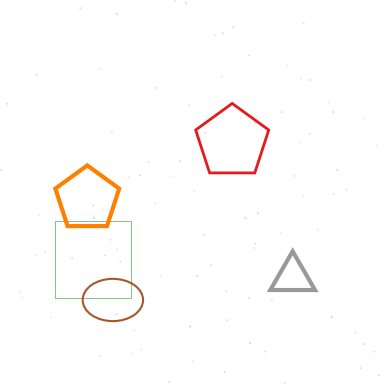[{"shape": "pentagon", "thickness": 2, "radius": 0.5, "center": [0.603, 0.632]}, {"shape": "square", "thickness": 0.5, "radius": 0.5, "center": [0.242, 0.327]}, {"shape": "pentagon", "thickness": 3, "radius": 0.44, "center": [0.227, 0.483]}, {"shape": "oval", "thickness": 1.5, "radius": 0.39, "center": [0.293, 0.221]}, {"shape": "triangle", "thickness": 3, "radius": 0.34, "center": [0.76, 0.28]}]